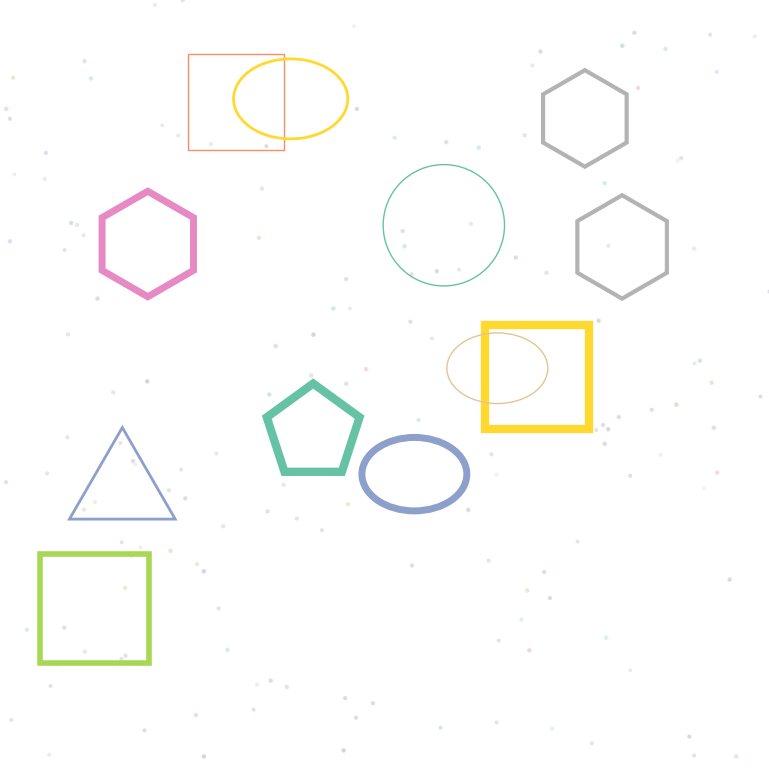[{"shape": "circle", "thickness": 0.5, "radius": 0.39, "center": [0.576, 0.707]}, {"shape": "pentagon", "thickness": 3, "radius": 0.32, "center": [0.407, 0.439]}, {"shape": "square", "thickness": 0.5, "radius": 0.31, "center": [0.306, 0.868]}, {"shape": "triangle", "thickness": 1, "radius": 0.4, "center": [0.159, 0.365]}, {"shape": "oval", "thickness": 2.5, "radius": 0.34, "center": [0.538, 0.384]}, {"shape": "hexagon", "thickness": 2.5, "radius": 0.34, "center": [0.192, 0.683]}, {"shape": "square", "thickness": 2, "radius": 0.36, "center": [0.123, 0.21]}, {"shape": "oval", "thickness": 1, "radius": 0.37, "center": [0.378, 0.872]}, {"shape": "square", "thickness": 3, "radius": 0.34, "center": [0.697, 0.51]}, {"shape": "oval", "thickness": 0.5, "radius": 0.33, "center": [0.646, 0.522]}, {"shape": "hexagon", "thickness": 1.5, "radius": 0.34, "center": [0.808, 0.679]}, {"shape": "hexagon", "thickness": 1.5, "radius": 0.31, "center": [0.76, 0.846]}]